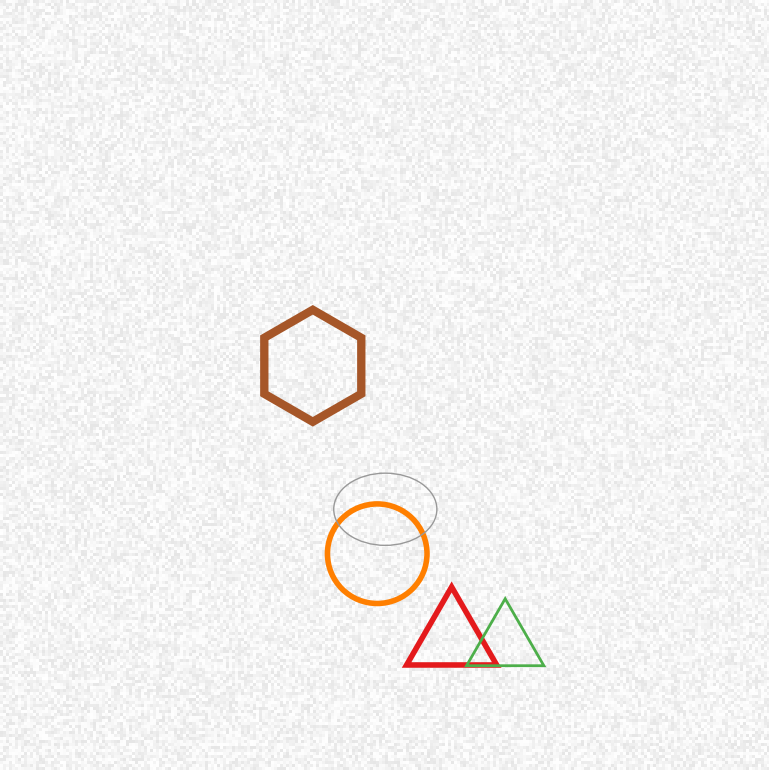[{"shape": "triangle", "thickness": 2, "radius": 0.34, "center": [0.587, 0.17]}, {"shape": "triangle", "thickness": 1, "radius": 0.29, "center": [0.656, 0.164]}, {"shape": "circle", "thickness": 2, "radius": 0.32, "center": [0.49, 0.281]}, {"shape": "hexagon", "thickness": 3, "radius": 0.36, "center": [0.406, 0.525]}, {"shape": "oval", "thickness": 0.5, "radius": 0.33, "center": [0.5, 0.339]}]